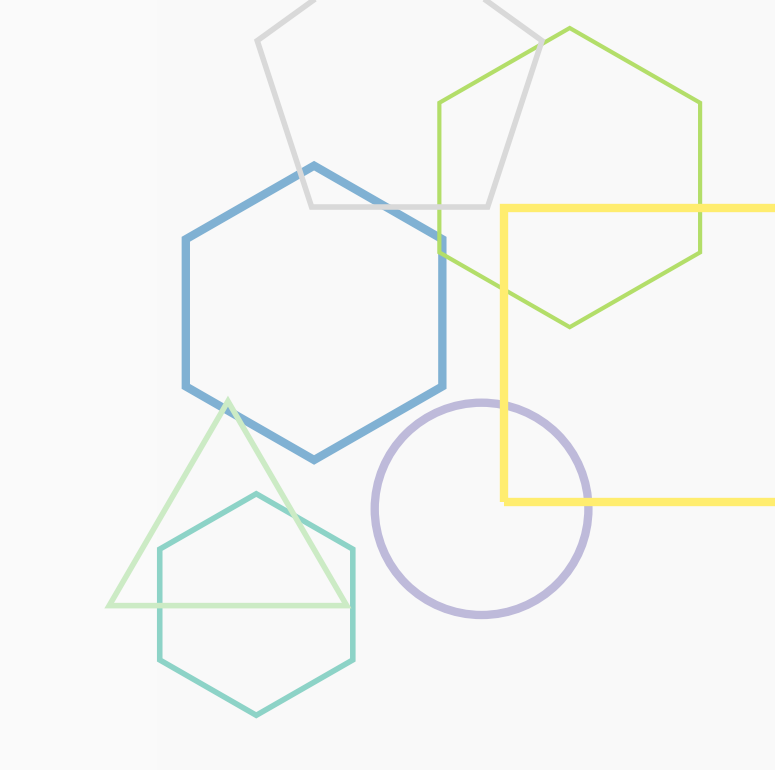[{"shape": "hexagon", "thickness": 2, "radius": 0.72, "center": [0.331, 0.215]}, {"shape": "circle", "thickness": 3, "radius": 0.69, "center": [0.621, 0.339]}, {"shape": "hexagon", "thickness": 3, "radius": 0.96, "center": [0.405, 0.594]}, {"shape": "hexagon", "thickness": 1.5, "radius": 0.97, "center": [0.735, 0.769]}, {"shape": "pentagon", "thickness": 2, "radius": 0.97, "center": [0.516, 0.887]}, {"shape": "triangle", "thickness": 2, "radius": 0.88, "center": [0.294, 0.302]}, {"shape": "square", "thickness": 3, "radius": 0.95, "center": [0.841, 0.539]}]